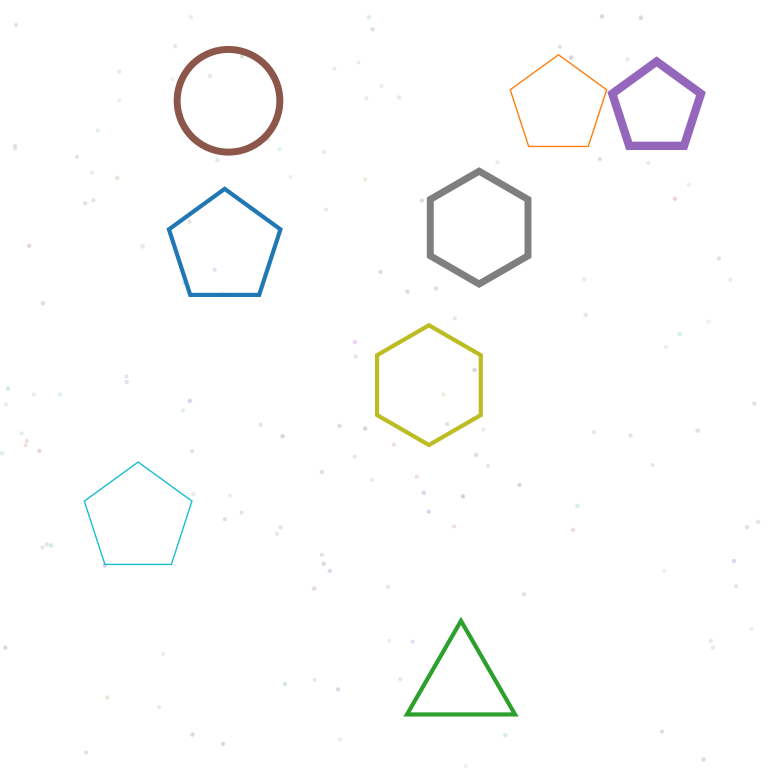[{"shape": "pentagon", "thickness": 1.5, "radius": 0.38, "center": [0.292, 0.679]}, {"shape": "pentagon", "thickness": 0.5, "radius": 0.33, "center": [0.725, 0.863]}, {"shape": "triangle", "thickness": 1.5, "radius": 0.41, "center": [0.599, 0.113]}, {"shape": "pentagon", "thickness": 3, "radius": 0.3, "center": [0.853, 0.86]}, {"shape": "circle", "thickness": 2.5, "radius": 0.33, "center": [0.297, 0.869]}, {"shape": "hexagon", "thickness": 2.5, "radius": 0.37, "center": [0.622, 0.704]}, {"shape": "hexagon", "thickness": 1.5, "radius": 0.39, "center": [0.557, 0.5]}, {"shape": "pentagon", "thickness": 0.5, "radius": 0.37, "center": [0.179, 0.326]}]